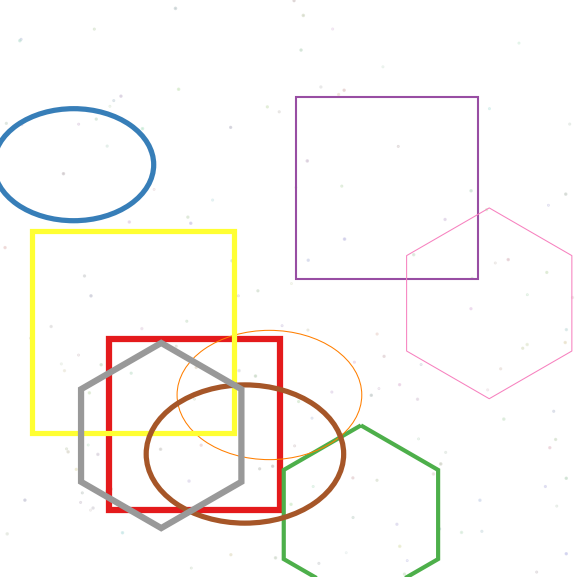[{"shape": "square", "thickness": 3, "radius": 0.74, "center": [0.337, 0.264]}, {"shape": "oval", "thickness": 2.5, "radius": 0.69, "center": [0.128, 0.714]}, {"shape": "hexagon", "thickness": 2, "radius": 0.77, "center": [0.625, 0.108]}, {"shape": "square", "thickness": 1, "radius": 0.79, "center": [0.67, 0.673]}, {"shape": "oval", "thickness": 0.5, "radius": 0.8, "center": [0.467, 0.315]}, {"shape": "square", "thickness": 2.5, "radius": 0.88, "center": [0.23, 0.424]}, {"shape": "oval", "thickness": 2.5, "radius": 0.85, "center": [0.424, 0.213]}, {"shape": "hexagon", "thickness": 0.5, "radius": 0.83, "center": [0.847, 0.474]}, {"shape": "hexagon", "thickness": 3, "radius": 0.8, "center": [0.279, 0.245]}]